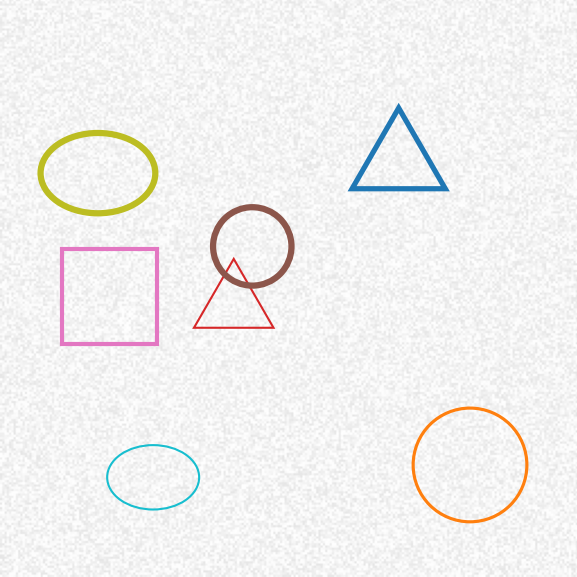[{"shape": "triangle", "thickness": 2.5, "radius": 0.47, "center": [0.69, 0.719]}, {"shape": "circle", "thickness": 1.5, "radius": 0.49, "center": [0.814, 0.194]}, {"shape": "triangle", "thickness": 1, "radius": 0.4, "center": [0.405, 0.471]}, {"shape": "circle", "thickness": 3, "radius": 0.34, "center": [0.437, 0.572]}, {"shape": "square", "thickness": 2, "radius": 0.41, "center": [0.189, 0.486]}, {"shape": "oval", "thickness": 3, "radius": 0.5, "center": [0.17, 0.699]}, {"shape": "oval", "thickness": 1, "radius": 0.4, "center": [0.265, 0.173]}]